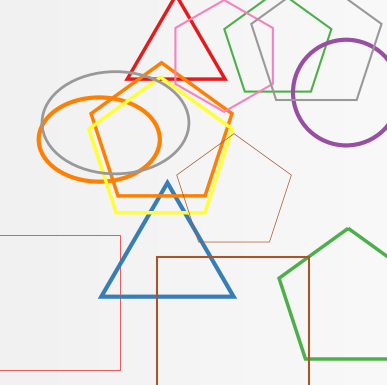[{"shape": "triangle", "thickness": 2.5, "radius": 0.73, "center": [0.454, 0.867]}, {"shape": "square", "thickness": 0.5, "radius": 0.88, "center": [0.133, 0.215]}, {"shape": "triangle", "thickness": 3, "radius": 0.99, "center": [0.432, 0.328]}, {"shape": "pentagon", "thickness": 2.5, "radius": 0.94, "center": [0.899, 0.219]}, {"shape": "pentagon", "thickness": 1.5, "radius": 0.73, "center": [0.717, 0.88]}, {"shape": "circle", "thickness": 3, "radius": 0.69, "center": [0.893, 0.76]}, {"shape": "pentagon", "thickness": 2.5, "radius": 0.96, "center": [0.417, 0.646]}, {"shape": "oval", "thickness": 3, "radius": 0.78, "center": [0.256, 0.638]}, {"shape": "pentagon", "thickness": 2.5, "radius": 0.97, "center": [0.414, 0.605]}, {"shape": "square", "thickness": 1.5, "radius": 0.98, "center": [0.602, 0.137]}, {"shape": "pentagon", "thickness": 0.5, "radius": 0.78, "center": [0.604, 0.497]}, {"shape": "hexagon", "thickness": 1.5, "radius": 0.73, "center": [0.578, 0.855]}, {"shape": "pentagon", "thickness": 1.5, "radius": 0.88, "center": [0.817, 0.883]}, {"shape": "oval", "thickness": 2, "radius": 0.95, "center": [0.298, 0.681]}]